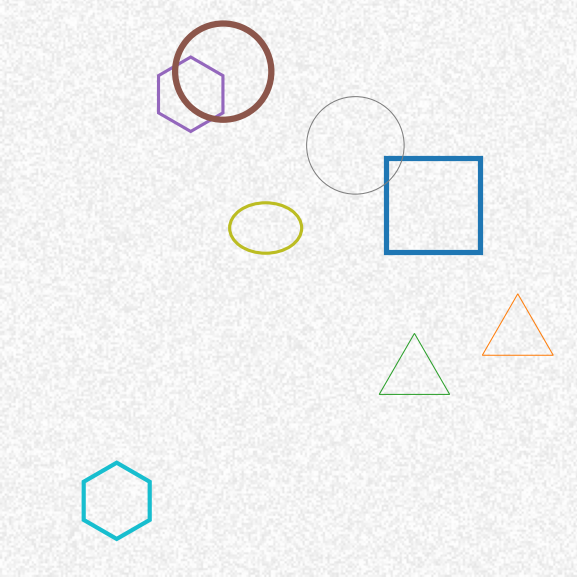[{"shape": "square", "thickness": 2.5, "radius": 0.41, "center": [0.75, 0.644]}, {"shape": "triangle", "thickness": 0.5, "radius": 0.35, "center": [0.897, 0.419]}, {"shape": "triangle", "thickness": 0.5, "radius": 0.35, "center": [0.718, 0.351]}, {"shape": "hexagon", "thickness": 1.5, "radius": 0.32, "center": [0.33, 0.836]}, {"shape": "circle", "thickness": 3, "radius": 0.42, "center": [0.387, 0.875]}, {"shape": "circle", "thickness": 0.5, "radius": 0.42, "center": [0.615, 0.747]}, {"shape": "oval", "thickness": 1.5, "radius": 0.31, "center": [0.46, 0.604]}, {"shape": "hexagon", "thickness": 2, "radius": 0.33, "center": [0.202, 0.132]}]